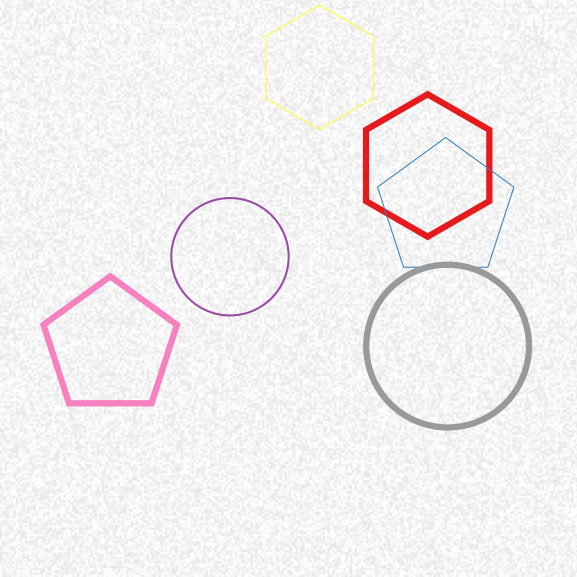[{"shape": "hexagon", "thickness": 3, "radius": 0.62, "center": [0.741, 0.713]}, {"shape": "pentagon", "thickness": 0.5, "radius": 0.62, "center": [0.772, 0.637]}, {"shape": "circle", "thickness": 1, "radius": 0.51, "center": [0.398, 0.555]}, {"shape": "hexagon", "thickness": 0.5, "radius": 0.54, "center": [0.554, 0.883]}, {"shape": "pentagon", "thickness": 3, "radius": 0.61, "center": [0.191, 0.399]}, {"shape": "circle", "thickness": 3, "radius": 0.7, "center": [0.775, 0.4]}]